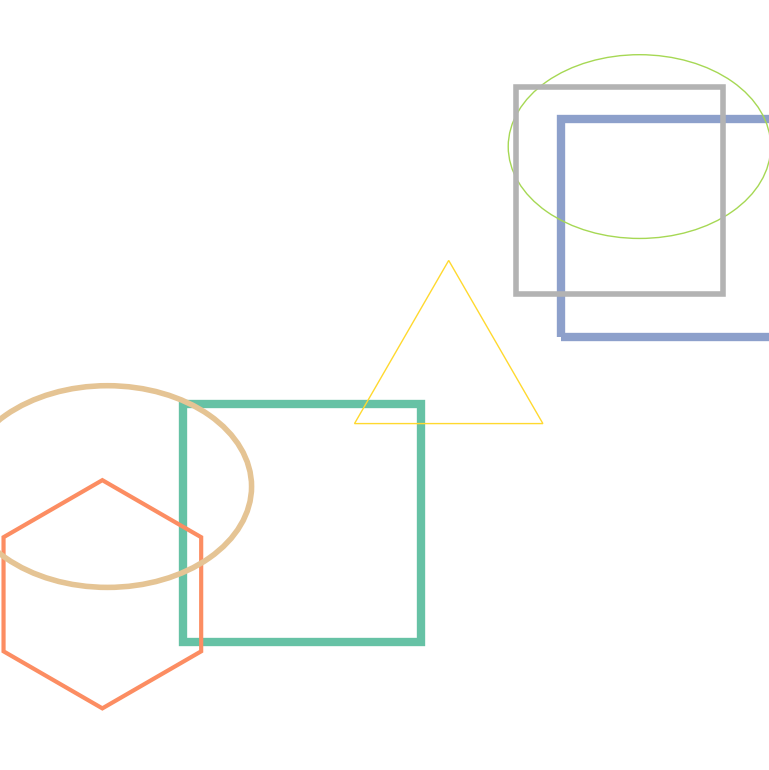[{"shape": "square", "thickness": 3, "radius": 0.77, "center": [0.392, 0.321]}, {"shape": "hexagon", "thickness": 1.5, "radius": 0.74, "center": [0.133, 0.228]}, {"shape": "square", "thickness": 3, "radius": 0.71, "center": [0.87, 0.704]}, {"shape": "oval", "thickness": 0.5, "radius": 0.85, "center": [0.83, 0.81]}, {"shape": "triangle", "thickness": 0.5, "radius": 0.71, "center": [0.583, 0.521]}, {"shape": "oval", "thickness": 2, "radius": 0.94, "center": [0.14, 0.368]}, {"shape": "square", "thickness": 2, "radius": 0.67, "center": [0.804, 0.752]}]